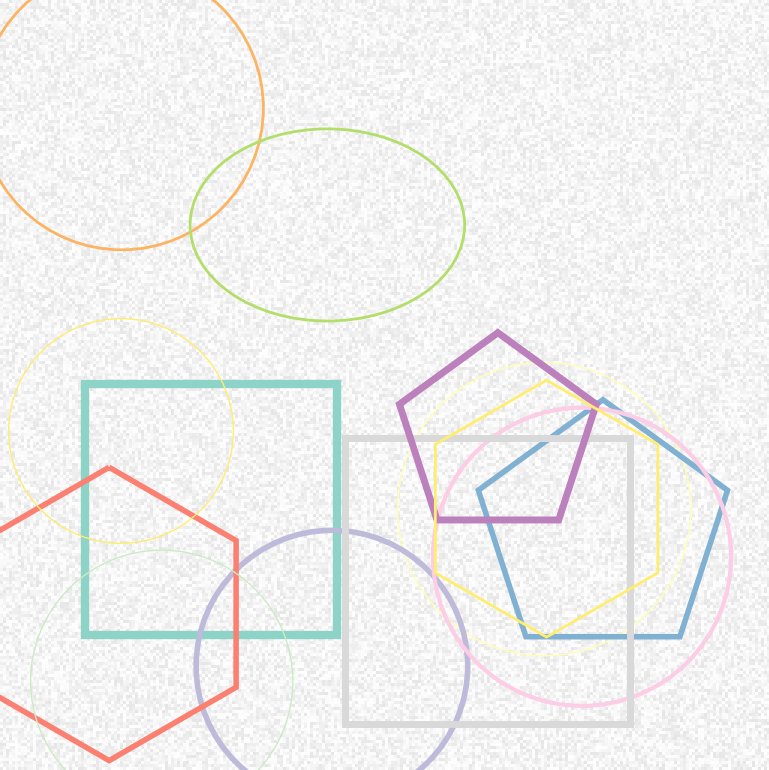[{"shape": "square", "thickness": 3, "radius": 0.82, "center": [0.274, 0.338]}, {"shape": "circle", "thickness": 0.5, "radius": 0.95, "center": [0.707, 0.339]}, {"shape": "circle", "thickness": 2, "radius": 0.88, "center": [0.431, 0.135]}, {"shape": "hexagon", "thickness": 2, "radius": 0.95, "center": [0.142, 0.203]}, {"shape": "pentagon", "thickness": 2, "radius": 0.85, "center": [0.783, 0.311]}, {"shape": "circle", "thickness": 1, "radius": 0.92, "center": [0.158, 0.86]}, {"shape": "oval", "thickness": 1, "radius": 0.89, "center": [0.425, 0.708]}, {"shape": "circle", "thickness": 1.5, "radius": 0.97, "center": [0.756, 0.277]}, {"shape": "square", "thickness": 2.5, "radius": 0.93, "center": [0.633, 0.245]}, {"shape": "pentagon", "thickness": 2.5, "radius": 0.67, "center": [0.647, 0.433]}, {"shape": "circle", "thickness": 0.5, "radius": 0.85, "center": [0.21, 0.115]}, {"shape": "hexagon", "thickness": 1, "radius": 0.83, "center": [0.71, 0.339]}, {"shape": "circle", "thickness": 0.5, "radius": 0.73, "center": [0.157, 0.44]}]